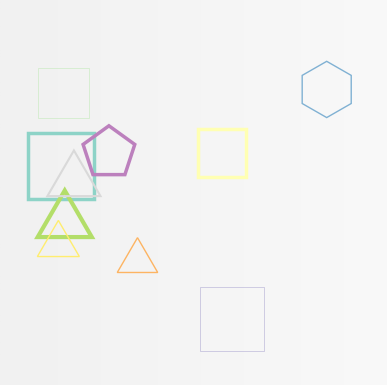[{"shape": "square", "thickness": 2.5, "radius": 0.43, "center": [0.157, 0.569]}, {"shape": "square", "thickness": 2.5, "radius": 0.31, "center": [0.572, 0.603]}, {"shape": "square", "thickness": 0.5, "radius": 0.42, "center": [0.599, 0.171]}, {"shape": "hexagon", "thickness": 1, "radius": 0.37, "center": [0.843, 0.768]}, {"shape": "triangle", "thickness": 1, "radius": 0.3, "center": [0.355, 0.322]}, {"shape": "triangle", "thickness": 3, "radius": 0.4, "center": [0.167, 0.425]}, {"shape": "triangle", "thickness": 1.5, "radius": 0.4, "center": [0.191, 0.53]}, {"shape": "pentagon", "thickness": 2.5, "radius": 0.35, "center": [0.281, 0.603]}, {"shape": "square", "thickness": 0.5, "radius": 0.32, "center": [0.164, 0.759]}, {"shape": "triangle", "thickness": 1, "radius": 0.31, "center": [0.151, 0.365]}]